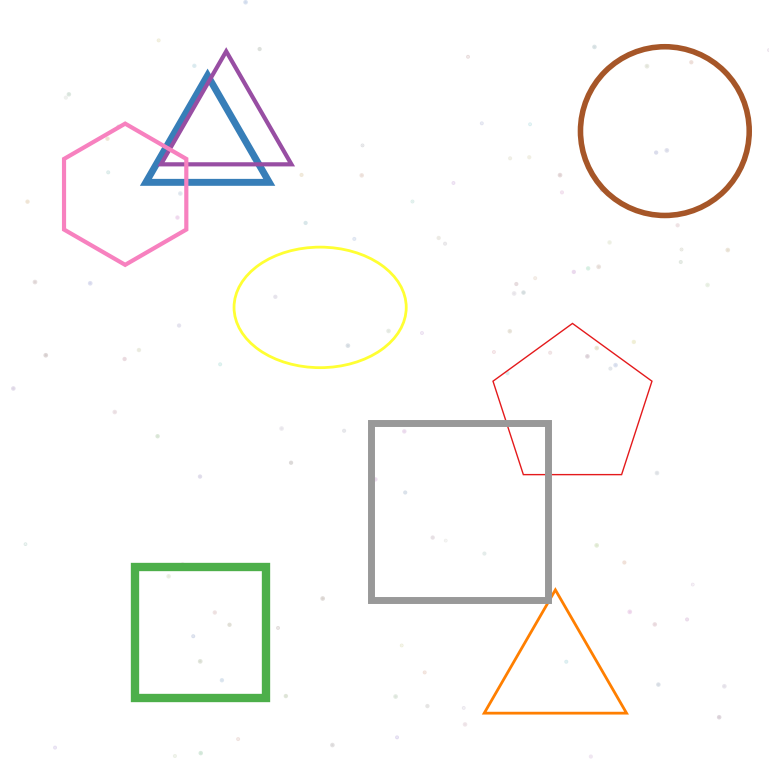[{"shape": "pentagon", "thickness": 0.5, "radius": 0.54, "center": [0.743, 0.471]}, {"shape": "triangle", "thickness": 2.5, "radius": 0.46, "center": [0.27, 0.809]}, {"shape": "square", "thickness": 3, "radius": 0.43, "center": [0.26, 0.179]}, {"shape": "triangle", "thickness": 1.5, "radius": 0.49, "center": [0.294, 0.836]}, {"shape": "triangle", "thickness": 1, "radius": 0.53, "center": [0.721, 0.127]}, {"shape": "oval", "thickness": 1, "radius": 0.56, "center": [0.416, 0.601]}, {"shape": "circle", "thickness": 2, "radius": 0.55, "center": [0.863, 0.83]}, {"shape": "hexagon", "thickness": 1.5, "radius": 0.46, "center": [0.163, 0.748]}, {"shape": "square", "thickness": 2.5, "radius": 0.57, "center": [0.597, 0.336]}]